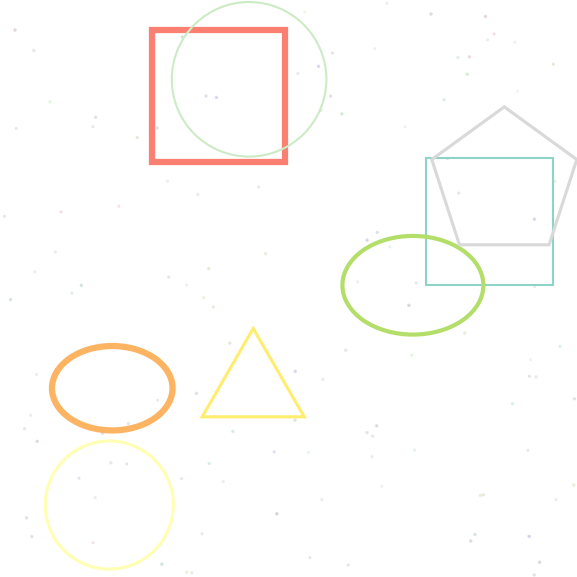[{"shape": "square", "thickness": 1, "radius": 0.55, "center": [0.847, 0.616]}, {"shape": "circle", "thickness": 1.5, "radius": 0.55, "center": [0.189, 0.125]}, {"shape": "square", "thickness": 3, "radius": 0.57, "center": [0.379, 0.833]}, {"shape": "oval", "thickness": 3, "radius": 0.52, "center": [0.194, 0.327]}, {"shape": "oval", "thickness": 2, "radius": 0.61, "center": [0.715, 0.505]}, {"shape": "pentagon", "thickness": 1.5, "radius": 0.66, "center": [0.873, 0.682]}, {"shape": "circle", "thickness": 1, "radius": 0.67, "center": [0.431, 0.862]}, {"shape": "triangle", "thickness": 1.5, "radius": 0.51, "center": [0.438, 0.328]}]